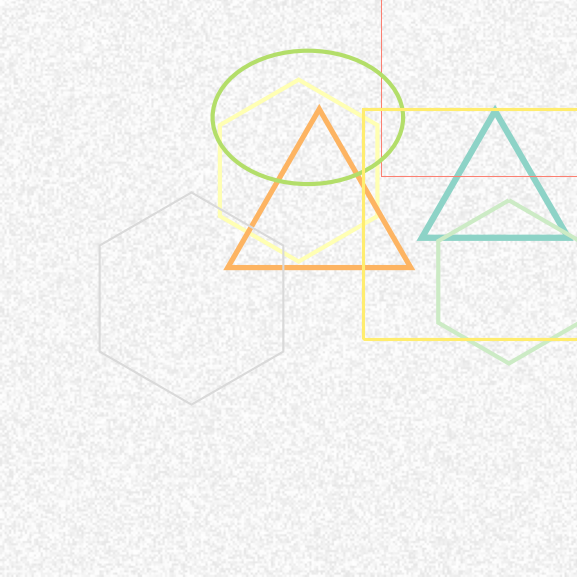[{"shape": "triangle", "thickness": 3, "radius": 0.73, "center": [0.857, 0.661]}, {"shape": "hexagon", "thickness": 2, "radius": 0.79, "center": [0.517, 0.704]}, {"shape": "square", "thickness": 0.5, "radius": 0.94, "center": [0.848, 0.882]}, {"shape": "triangle", "thickness": 2.5, "radius": 0.91, "center": [0.553, 0.627]}, {"shape": "oval", "thickness": 2, "radius": 0.82, "center": [0.533, 0.796]}, {"shape": "hexagon", "thickness": 1, "radius": 0.92, "center": [0.332, 0.482]}, {"shape": "hexagon", "thickness": 2, "radius": 0.71, "center": [0.881, 0.511]}, {"shape": "square", "thickness": 1.5, "radius": 0.99, "center": [0.827, 0.611]}]